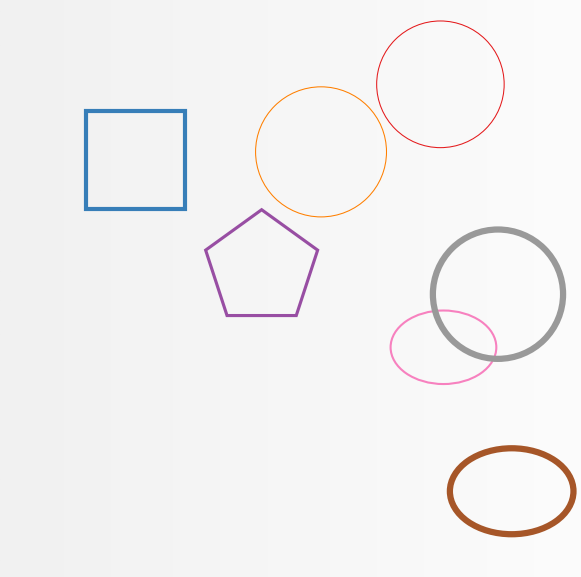[{"shape": "circle", "thickness": 0.5, "radius": 0.55, "center": [0.758, 0.853]}, {"shape": "square", "thickness": 2, "radius": 0.43, "center": [0.233, 0.722]}, {"shape": "pentagon", "thickness": 1.5, "radius": 0.51, "center": [0.45, 0.535]}, {"shape": "circle", "thickness": 0.5, "radius": 0.56, "center": [0.552, 0.736]}, {"shape": "oval", "thickness": 3, "radius": 0.53, "center": [0.88, 0.148]}, {"shape": "oval", "thickness": 1, "radius": 0.45, "center": [0.763, 0.398]}, {"shape": "circle", "thickness": 3, "radius": 0.56, "center": [0.857, 0.49]}]